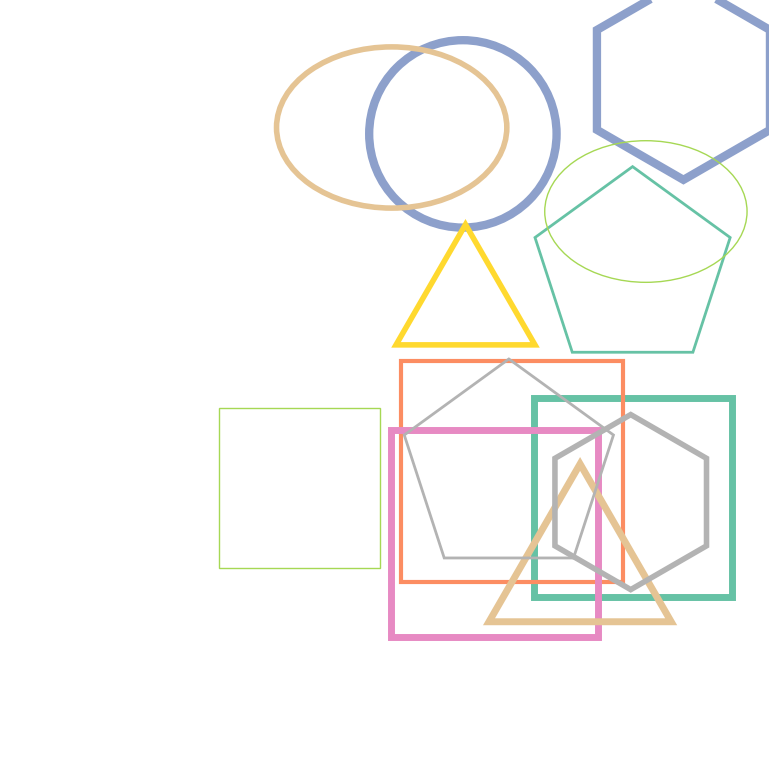[{"shape": "square", "thickness": 2.5, "radius": 0.64, "center": [0.822, 0.354]}, {"shape": "pentagon", "thickness": 1, "radius": 0.67, "center": [0.822, 0.65]}, {"shape": "square", "thickness": 1.5, "radius": 0.72, "center": [0.665, 0.388]}, {"shape": "circle", "thickness": 3, "radius": 0.61, "center": [0.601, 0.826]}, {"shape": "hexagon", "thickness": 3, "radius": 0.65, "center": [0.888, 0.896]}, {"shape": "square", "thickness": 2.5, "radius": 0.67, "center": [0.642, 0.307]}, {"shape": "square", "thickness": 0.5, "radius": 0.52, "center": [0.389, 0.366]}, {"shape": "oval", "thickness": 0.5, "radius": 0.66, "center": [0.839, 0.725]}, {"shape": "triangle", "thickness": 2, "radius": 0.52, "center": [0.605, 0.604]}, {"shape": "triangle", "thickness": 2.5, "radius": 0.68, "center": [0.753, 0.261]}, {"shape": "oval", "thickness": 2, "radius": 0.75, "center": [0.509, 0.834]}, {"shape": "hexagon", "thickness": 2, "radius": 0.57, "center": [0.819, 0.348]}, {"shape": "pentagon", "thickness": 1, "radius": 0.71, "center": [0.661, 0.391]}]